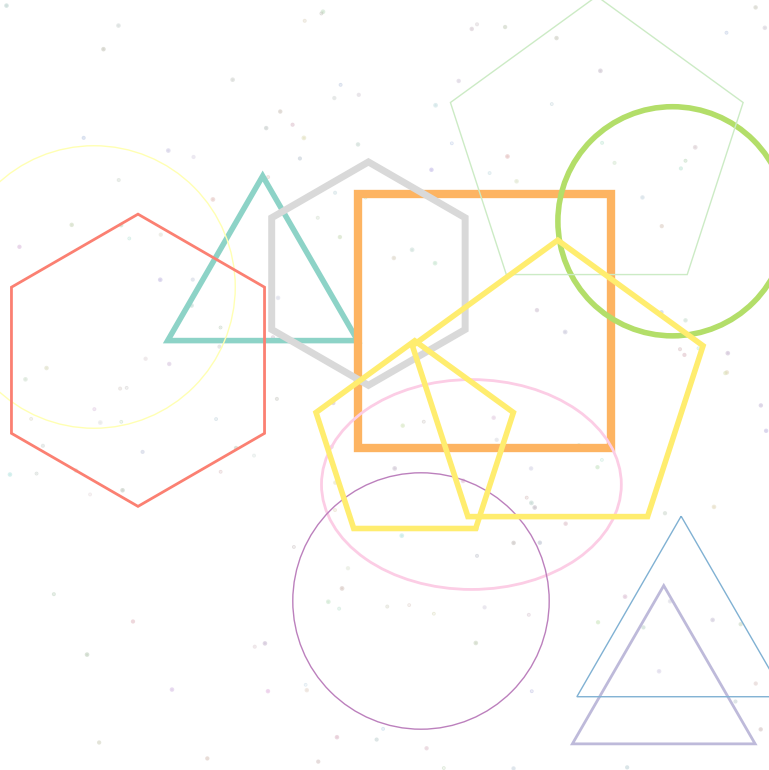[{"shape": "triangle", "thickness": 2, "radius": 0.71, "center": [0.341, 0.629]}, {"shape": "circle", "thickness": 0.5, "radius": 0.92, "center": [0.122, 0.627]}, {"shape": "triangle", "thickness": 1, "radius": 0.69, "center": [0.862, 0.102]}, {"shape": "hexagon", "thickness": 1, "radius": 0.95, "center": [0.179, 0.532]}, {"shape": "triangle", "thickness": 0.5, "radius": 0.78, "center": [0.885, 0.173]}, {"shape": "square", "thickness": 3, "radius": 0.82, "center": [0.629, 0.583]}, {"shape": "circle", "thickness": 2, "radius": 0.74, "center": [0.873, 0.713]}, {"shape": "oval", "thickness": 1, "radius": 0.97, "center": [0.612, 0.371]}, {"shape": "hexagon", "thickness": 2.5, "radius": 0.73, "center": [0.478, 0.645]}, {"shape": "circle", "thickness": 0.5, "radius": 0.83, "center": [0.547, 0.219]}, {"shape": "pentagon", "thickness": 0.5, "radius": 1.0, "center": [0.775, 0.805]}, {"shape": "pentagon", "thickness": 2, "radius": 0.67, "center": [0.539, 0.423]}, {"shape": "pentagon", "thickness": 2, "radius": 0.99, "center": [0.724, 0.49]}]